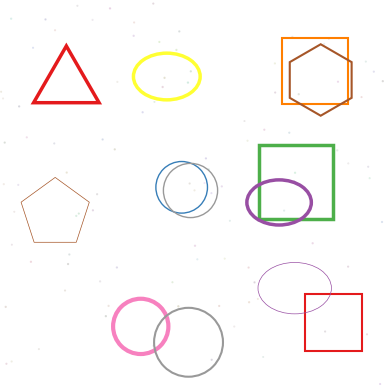[{"shape": "square", "thickness": 1.5, "radius": 0.37, "center": [0.866, 0.162]}, {"shape": "triangle", "thickness": 2.5, "radius": 0.49, "center": [0.172, 0.782]}, {"shape": "circle", "thickness": 1, "radius": 0.34, "center": [0.472, 0.513]}, {"shape": "square", "thickness": 2.5, "radius": 0.48, "center": [0.769, 0.527]}, {"shape": "oval", "thickness": 2.5, "radius": 0.42, "center": [0.725, 0.474]}, {"shape": "oval", "thickness": 0.5, "radius": 0.48, "center": [0.765, 0.252]}, {"shape": "square", "thickness": 1.5, "radius": 0.43, "center": [0.819, 0.815]}, {"shape": "oval", "thickness": 2.5, "radius": 0.43, "center": [0.433, 0.801]}, {"shape": "hexagon", "thickness": 1.5, "radius": 0.46, "center": [0.833, 0.792]}, {"shape": "pentagon", "thickness": 0.5, "radius": 0.47, "center": [0.143, 0.446]}, {"shape": "circle", "thickness": 3, "radius": 0.36, "center": [0.366, 0.152]}, {"shape": "circle", "thickness": 1.5, "radius": 0.45, "center": [0.49, 0.111]}, {"shape": "circle", "thickness": 1, "radius": 0.35, "center": [0.495, 0.505]}]